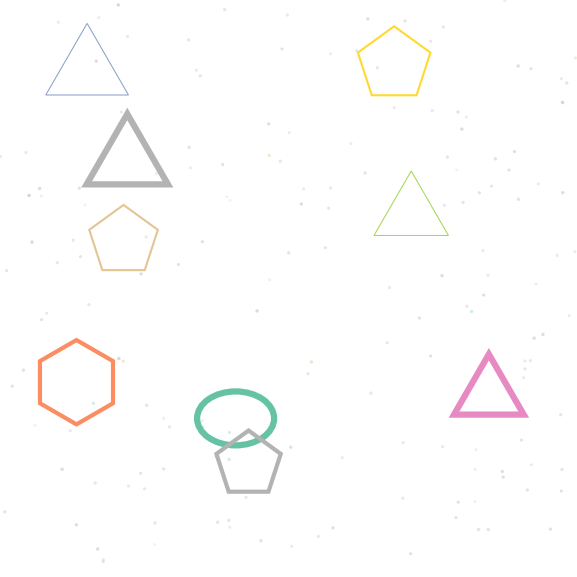[{"shape": "oval", "thickness": 3, "radius": 0.33, "center": [0.408, 0.275]}, {"shape": "hexagon", "thickness": 2, "radius": 0.37, "center": [0.132, 0.337]}, {"shape": "triangle", "thickness": 0.5, "radius": 0.41, "center": [0.151, 0.876]}, {"shape": "triangle", "thickness": 3, "radius": 0.35, "center": [0.847, 0.316]}, {"shape": "triangle", "thickness": 0.5, "radius": 0.37, "center": [0.712, 0.629]}, {"shape": "pentagon", "thickness": 1, "radius": 0.33, "center": [0.683, 0.888]}, {"shape": "pentagon", "thickness": 1, "radius": 0.31, "center": [0.214, 0.582]}, {"shape": "triangle", "thickness": 3, "radius": 0.41, "center": [0.22, 0.721]}, {"shape": "pentagon", "thickness": 2, "radius": 0.29, "center": [0.43, 0.195]}]